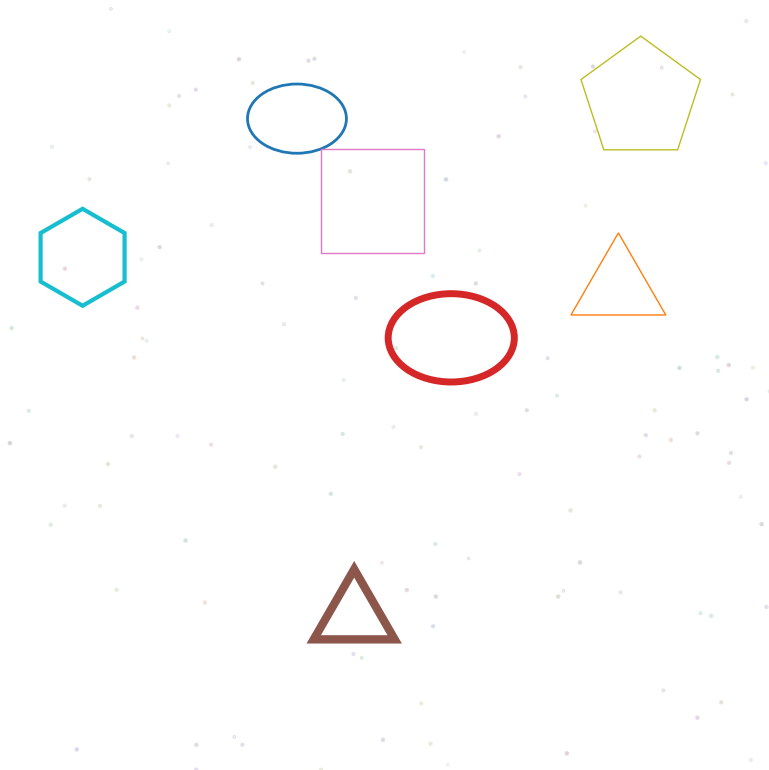[{"shape": "oval", "thickness": 1, "radius": 0.32, "center": [0.386, 0.846]}, {"shape": "triangle", "thickness": 0.5, "radius": 0.36, "center": [0.803, 0.626]}, {"shape": "oval", "thickness": 2.5, "radius": 0.41, "center": [0.586, 0.561]}, {"shape": "triangle", "thickness": 3, "radius": 0.3, "center": [0.46, 0.2]}, {"shape": "square", "thickness": 0.5, "radius": 0.34, "center": [0.484, 0.739]}, {"shape": "pentagon", "thickness": 0.5, "radius": 0.41, "center": [0.832, 0.871]}, {"shape": "hexagon", "thickness": 1.5, "radius": 0.31, "center": [0.107, 0.666]}]